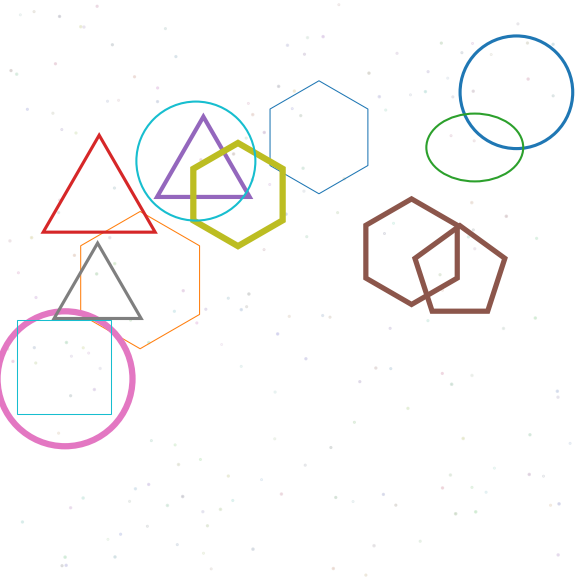[{"shape": "hexagon", "thickness": 0.5, "radius": 0.49, "center": [0.552, 0.761]}, {"shape": "circle", "thickness": 1.5, "radius": 0.49, "center": [0.894, 0.839]}, {"shape": "hexagon", "thickness": 0.5, "radius": 0.59, "center": [0.243, 0.514]}, {"shape": "oval", "thickness": 1, "radius": 0.42, "center": [0.822, 0.744]}, {"shape": "triangle", "thickness": 1.5, "radius": 0.56, "center": [0.172, 0.653]}, {"shape": "triangle", "thickness": 2, "radius": 0.46, "center": [0.352, 0.704]}, {"shape": "hexagon", "thickness": 2.5, "radius": 0.46, "center": [0.713, 0.563]}, {"shape": "pentagon", "thickness": 2.5, "radius": 0.41, "center": [0.796, 0.526]}, {"shape": "circle", "thickness": 3, "radius": 0.58, "center": [0.113, 0.343]}, {"shape": "triangle", "thickness": 1.5, "radius": 0.44, "center": [0.169, 0.491]}, {"shape": "hexagon", "thickness": 3, "radius": 0.45, "center": [0.412, 0.662]}, {"shape": "square", "thickness": 0.5, "radius": 0.4, "center": [0.11, 0.364]}, {"shape": "circle", "thickness": 1, "radius": 0.52, "center": [0.339, 0.72]}]